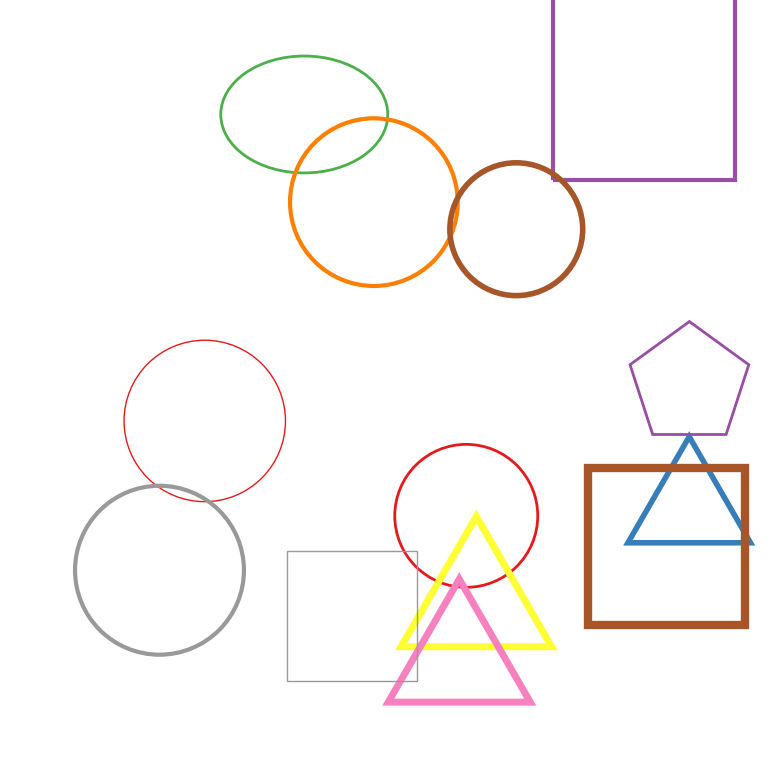[{"shape": "circle", "thickness": 1, "radius": 0.46, "center": [0.606, 0.33]}, {"shape": "circle", "thickness": 0.5, "radius": 0.52, "center": [0.266, 0.453]}, {"shape": "triangle", "thickness": 2, "radius": 0.46, "center": [0.895, 0.341]}, {"shape": "oval", "thickness": 1, "radius": 0.54, "center": [0.395, 0.851]}, {"shape": "square", "thickness": 1.5, "radius": 0.59, "center": [0.837, 0.885]}, {"shape": "pentagon", "thickness": 1, "radius": 0.41, "center": [0.895, 0.501]}, {"shape": "circle", "thickness": 1.5, "radius": 0.54, "center": [0.486, 0.737]}, {"shape": "triangle", "thickness": 2.5, "radius": 0.56, "center": [0.619, 0.216]}, {"shape": "circle", "thickness": 2, "radius": 0.43, "center": [0.67, 0.702]}, {"shape": "square", "thickness": 3, "radius": 0.51, "center": [0.866, 0.291]}, {"shape": "triangle", "thickness": 2.5, "radius": 0.53, "center": [0.596, 0.141]}, {"shape": "square", "thickness": 0.5, "radius": 0.42, "center": [0.457, 0.2]}, {"shape": "circle", "thickness": 1.5, "radius": 0.55, "center": [0.207, 0.259]}]